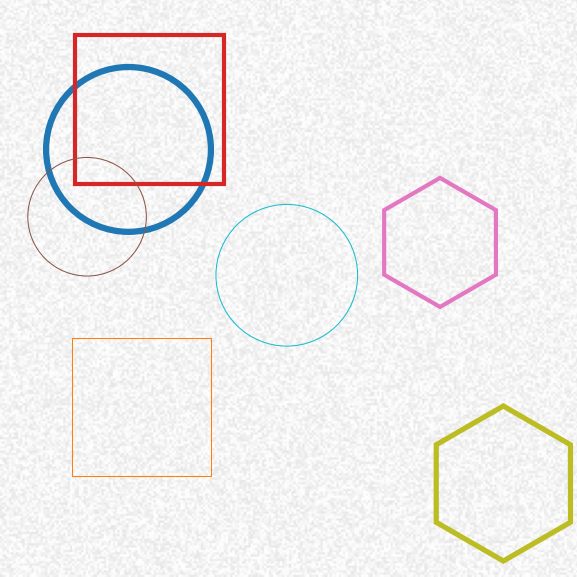[{"shape": "circle", "thickness": 3, "radius": 0.71, "center": [0.223, 0.74]}, {"shape": "square", "thickness": 0.5, "radius": 0.6, "center": [0.245, 0.295]}, {"shape": "square", "thickness": 2, "radius": 0.65, "center": [0.259, 0.81]}, {"shape": "circle", "thickness": 0.5, "radius": 0.51, "center": [0.151, 0.624]}, {"shape": "hexagon", "thickness": 2, "radius": 0.56, "center": [0.762, 0.579]}, {"shape": "hexagon", "thickness": 2.5, "radius": 0.67, "center": [0.872, 0.162]}, {"shape": "circle", "thickness": 0.5, "radius": 0.61, "center": [0.497, 0.522]}]